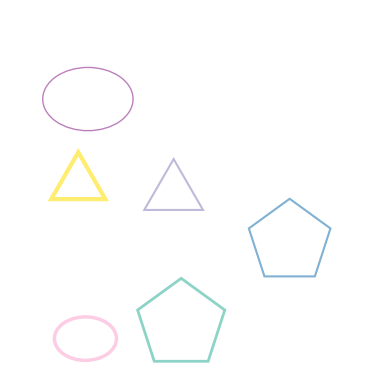[{"shape": "pentagon", "thickness": 2, "radius": 0.6, "center": [0.471, 0.158]}, {"shape": "triangle", "thickness": 1.5, "radius": 0.44, "center": [0.451, 0.499]}, {"shape": "pentagon", "thickness": 1.5, "radius": 0.56, "center": [0.752, 0.372]}, {"shape": "oval", "thickness": 2.5, "radius": 0.4, "center": [0.222, 0.12]}, {"shape": "oval", "thickness": 1, "radius": 0.59, "center": [0.228, 0.743]}, {"shape": "triangle", "thickness": 3, "radius": 0.41, "center": [0.203, 0.523]}]